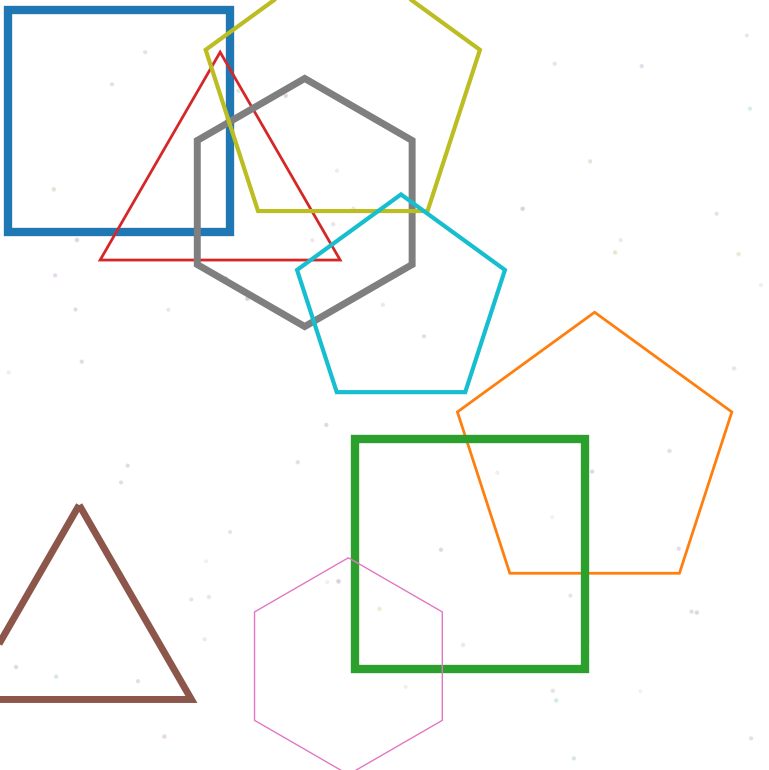[{"shape": "square", "thickness": 3, "radius": 0.72, "center": [0.155, 0.843]}, {"shape": "pentagon", "thickness": 1, "radius": 0.94, "center": [0.772, 0.407]}, {"shape": "square", "thickness": 3, "radius": 0.75, "center": [0.61, 0.28]}, {"shape": "triangle", "thickness": 1, "radius": 0.9, "center": [0.286, 0.752]}, {"shape": "triangle", "thickness": 2.5, "radius": 0.84, "center": [0.103, 0.176]}, {"shape": "hexagon", "thickness": 0.5, "radius": 0.7, "center": [0.452, 0.135]}, {"shape": "hexagon", "thickness": 2.5, "radius": 0.81, "center": [0.396, 0.737]}, {"shape": "pentagon", "thickness": 1.5, "radius": 0.94, "center": [0.445, 0.877]}, {"shape": "pentagon", "thickness": 1.5, "radius": 0.71, "center": [0.521, 0.606]}]